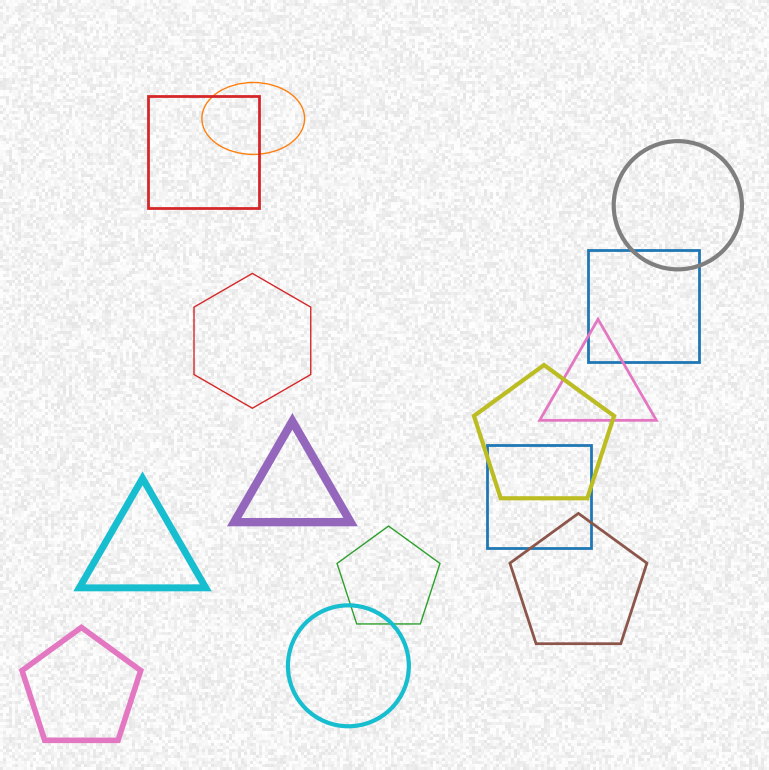[{"shape": "square", "thickness": 1, "radius": 0.36, "center": [0.836, 0.602]}, {"shape": "square", "thickness": 1, "radius": 0.34, "center": [0.7, 0.355]}, {"shape": "oval", "thickness": 0.5, "radius": 0.33, "center": [0.329, 0.846]}, {"shape": "pentagon", "thickness": 0.5, "radius": 0.35, "center": [0.505, 0.247]}, {"shape": "hexagon", "thickness": 0.5, "radius": 0.44, "center": [0.328, 0.557]}, {"shape": "square", "thickness": 1, "radius": 0.36, "center": [0.264, 0.803]}, {"shape": "triangle", "thickness": 3, "radius": 0.44, "center": [0.38, 0.366]}, {"shape": "pentagon", "thickness": 1, "radius": 0.47, "center": [0.751, 0.24]}, {"shape": "pentagon", "thickness": 2, "radius": 0.41, "center": [0.106, 0.104]}, {"shape": "triangle", "thickness": 1, "radius": 0.44, "center": [0.777, 0.498]}, {"shape": "circle", "thickness": 1.5, "radius": 0.42, "center": [0.88, 0.733]}, {"shape": "pentagon", "thickness": 1.5, "radius": 0.48, "center": [0.706, 0.43]}, {"shape": "triangle", "thickness": 2.5, "radius": 0.47, "center": [0.185, 0.284]}, {"shape": "circle", "thickness": 1.5, "radius": 0.39, "center": [0.452, 0.135]}]